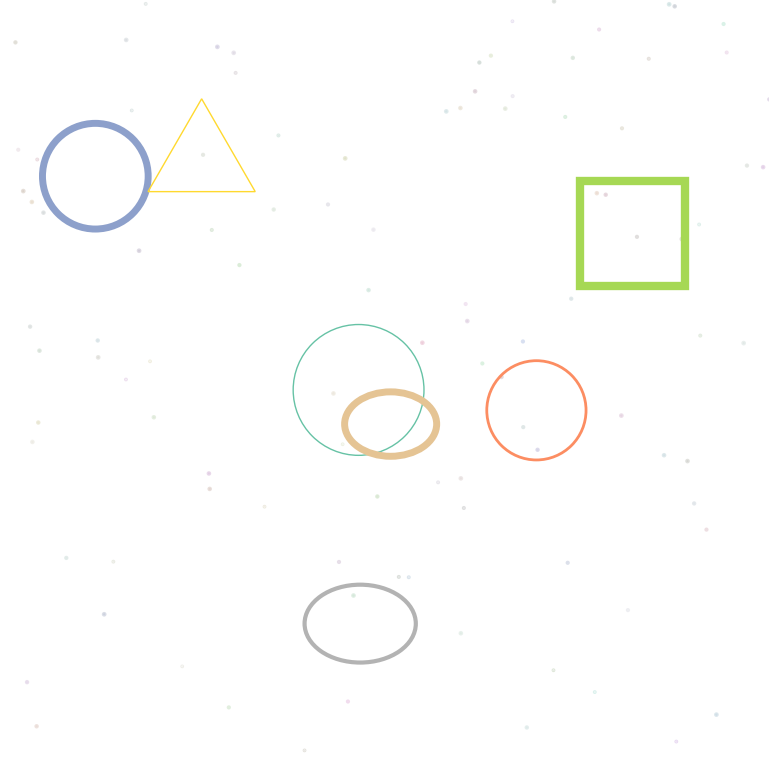[{"shape": "circle", "thickness": 0.5, "radius": 0.42, "center": [0.466, 0.494]}, {"shape": "circle", "thickness": 1, "radius": 0.32, "center": [0.697, 0.467]}, {"shape": "circle", "thickness": 2.5, "radius": 0.34, "center": [0.124, 0.771]}, {"shape": "square", "thickness": 3, "radius": 0.34, "center": [0.821, 0.697]}, {"shape": "triangle", "thickness": 0.5, "radius": 0.4, "center": [0.262, 0.791]}, {"shape": "oval", "thickness": 2.5, "radius": 0.3, "center": [0.507, 0.449]}, {"shape": "oval", "thickness": 1.5, "radius": 0.36, "center": [0.468, 0.19]}]